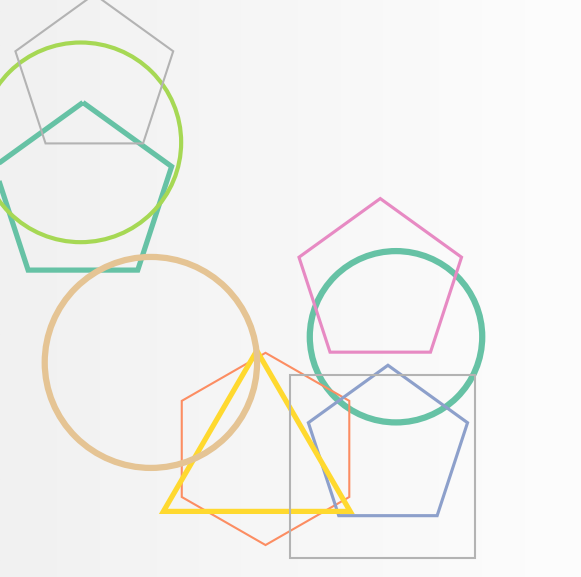[{"shape": "circle", "thickness": 3, "radius": 0.74, "center": [0.681, 0.416]}, {"shape": "pentagon", "thickness": 2.5, "radius": 0.8, "center": [0.143, 0.661]}, {"shape": "hexagon", "thickness": 1, "radius": 0.83, "center": [0.457, 0.222]}, {"shape": "pentagon", "thickness": 1.5, "radius": 0.72, "center": [0.667, 0.223]}, {"shape": "pentagon", "thickness": 1.5, "radius": 0.74, "center": [0.654, 0.508]}, {"shape": "circle", "thickness": 2, "radius": 0.86, "center": [0.139, 0.753]}, {"shape": "triangle", "thickness": 2.5, "radius": 0.93, "center": [0.442, 0.206]}, {"shape": "circle", "thickness": 3, "radius": 0.91, "center": [0.26, 0.372]}, {"shape": "pentagon", "thickness": 1, "radius": 0.71, "center": [0.162, 0.866]}, {"shape": "square", "thickness": 1, "radius": 0.79, "center": [0.658, 0.192]}]